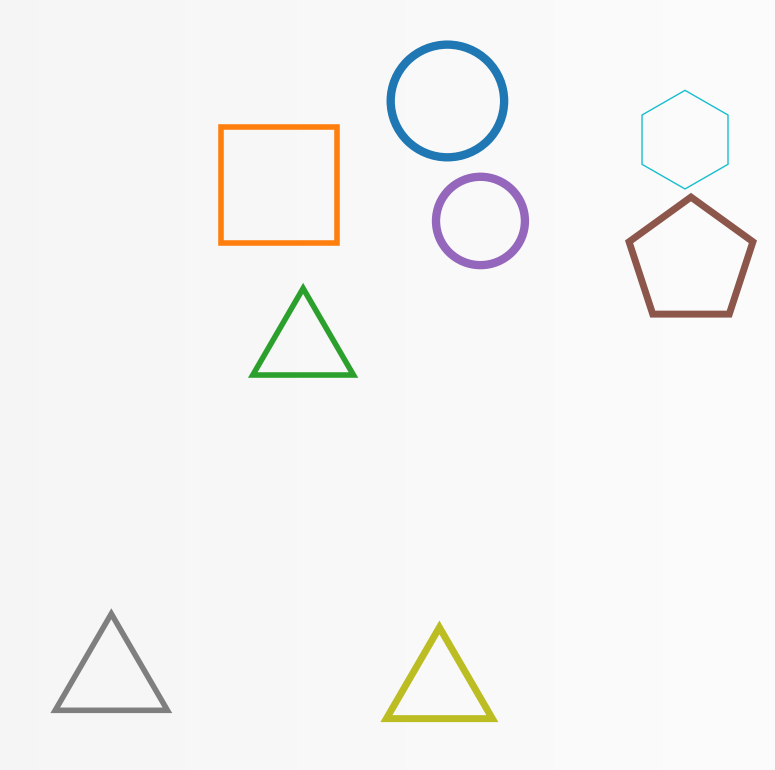[{"shape": "circle", "thickness": 3, "radius": 0.37, "center": [0.577, 0.869]}, {"shape": "square", "thickness": 2, "radius": 0.37, "center": [0.36, 0.76]}, {"shape": "triangle", "thickness": 2, "radius": 0.38, "center": [0.391, 0.55]}, {"shape": "circle", "thickness": 3, "radius": 0.29, "center": [0.62, 0.713]}, {"shape": "pentagon", "thickness": 2.5, "radius": 0.42, "center": [0.892, 0.66]}, {"shape": "triangle", "thickness": 2, "radius": 0.42, "center": [0.144, 0.119]}, {"shape": "triangle", "thickness": 2.5, "radius": 0.39, "center": [0.567, 0.106]}, {"shape": "hexagon", "thickness": 0.5, "radius": 0.32, "center": [0.884, 0.819]}]